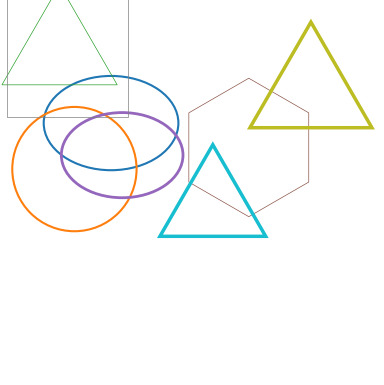[{"shape": "oval", "thickness": 1.5, "radius": 0.87, "center": [0.288, 0.68]}, {"shape": "circle", "thickness": 1.5, "radius": 0.81, "center": [0.193, 0.561]}, {"shape": "triangle", "thickness": 0.5, "radius": 0.86, "center": [0.155, 0.866]}, {"shape": "oval", "thickness": 2, "radius": 0.79, "center": [0.317, 0.597]}, {"shape": "hexagon", "thickness": 0.5, "radius": 0.9, "center": [0.646, 0.617]}, {"shape": "square", "thickness": 0.5, "radius": 0.79, "center": [0.175, 0.853]}, {"shape": "triangle", "thickness": 2.5, "radius": 0.91, "center": [0.808, 0.76]}, {"shape": "triangle", "thickness": 2.5, "radius": 0.79, "center": [0.553, 0.465]}]